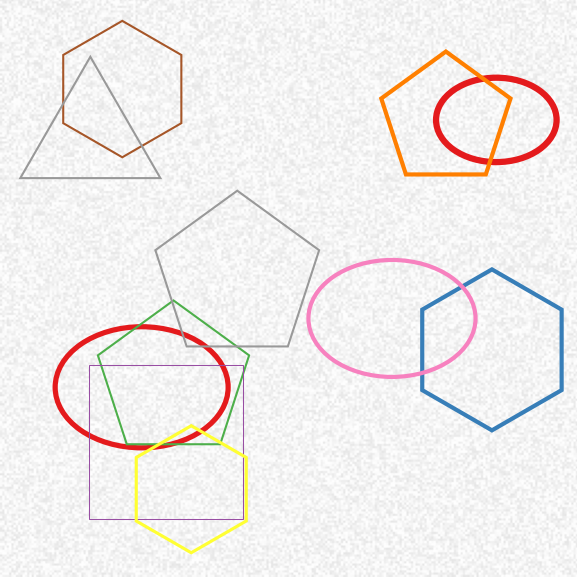[{"shape": "oval", "thickness": 3, "radius": 0.52, "center": [0.859, 0.792]}, {"shape": "oval", "thickness": 2.5, "radius": 0.75, "center": [0.245, 0.329]}, {"shape": "hexagon", "thickness": 2, "radius": 0.7, "center": [0.852, 0.393]}, {"shape": "pentagon", "thickness": 1, "radius": 0.69, "center": [0.3, 0.341]}, {"shape": "square", "thickness": 0.5, "radius": 0.67, "center": [0.287, 0.233]}, {"shape": "pentagon", "thickness": 2, "radius": 0.59, "center": [0.772, 0.792]}, {"shape": "hexagon", "thickness": 1.5, "radius": 0.55, "center": [0.331, 0.152]}, {"shape": "hexagon", "thickness": 1, "radius": 0.59, "center": [0.212, 0.845]}, {"shape": "oval", "thickness": 2, "radius": 0.72, "center": [0.679, 0.448]}, {"shape": "pentagon", "thickness": 1, "radius": 0.75, "center": [0.411, 0.52]}, {"shape": "triangle", "thickness": 1, "radius": 0.7, "center": [0.156, 0.761]}]